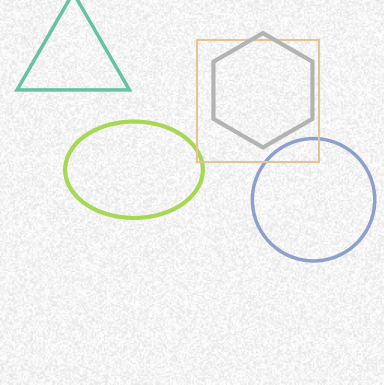[{"shape": "triangle", "thickness": 2.5, "radius": 0.84, "center": [0.19, 0.851]}, {"shape": "circle", "thickness": 2.5, "radius": 0.79, "center": [0.814, 0.481]}, {"shape": "oval", "thickness": 3, "radius": 0.89, "center": [0.348, 0.559]}, {"shape": "square", "thickness": 1.5, "radius": 0.79, "center": [0.671, 0.738]}, {"shape": "hexagon", "thickness": 3, "radius": 0.74, "center": [0.683, 0.766]}]